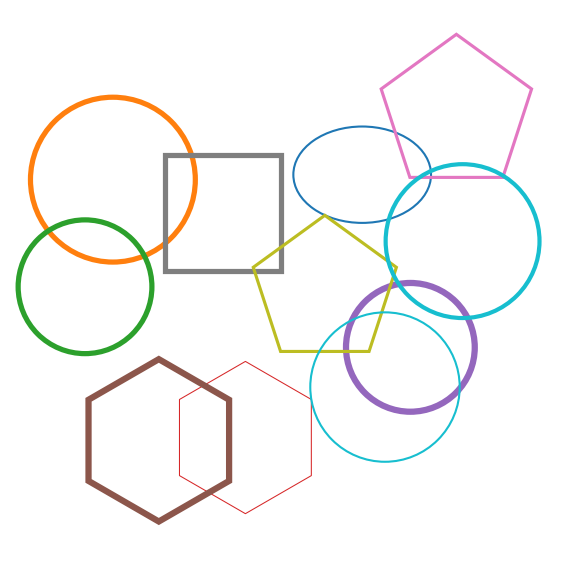[{"shape": "oval", "thickness": 1, "radius": 0.6, "center": [0.627, 0.697]}, {"shape": "circle", "thickness": 2.5, "radius": 0.71, "center": [0.195, 0.688]}, {"shape": "circle", "thickness": 2.5, "radius": 0.58, "center": [0.147, 0.503]}, {"shape": "hexagon", "thickness": 0.5, "radius": 0.66, "center": [0.425, 0.241]}, {"shape": "circle", "thickness": 3, "radius": 0.56, "center": [0.711, 0.398]}, {"shape": "hexagon", "thickness": 3, "radius": 0.7, "center": [0.275, 0.237]}, {"shape": "pentagon", "thickness": 1.5, "radius": 0.68, "center": [0.79, 0.803]}, {"shape": "square", "thickness": 2.5, "radius": 0.5, "center": [0.386, 0.63]}, {"shape": "pentagon", "thickness": 1.5, "radius": 0.65, "center": [0.562, 0.496]}, {"shape": "circle", "thickness": 2, "radius": 0.67, "center": [0.801, 0.582]}, {"shape": "circle", "thickness": 1, "radius": 0.65, "center": [0.667, 0.329]}]